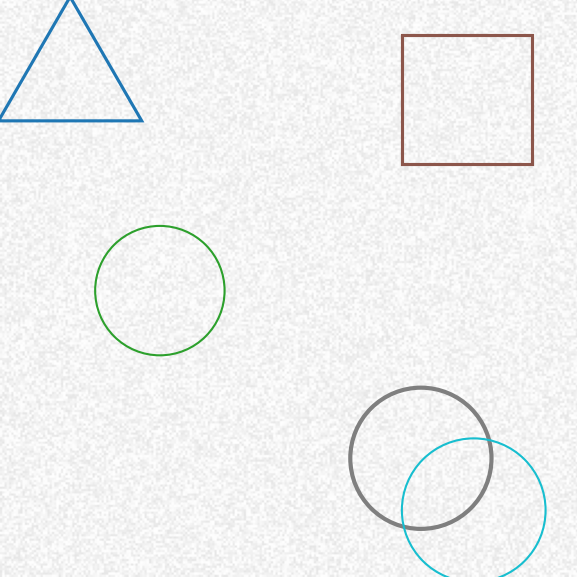[{"shape": "triangle", "thickness": 1.5, "radius": 0.72, "center": [0.121, 0.861]}, {"shape": "circle", "thickness": 1, "radius": 0.56, "center": [0.277, 0.496]}, {"shape": "square", "thickness": 1.5, "radius": 0.56, "center": [0.808, 0.827]}, {"shape": "circle", "thickness": 2, "radius": 0.61, "center": [0.729, 0.206]}, {"shape": "circle", "thickness": 1, "radius": 0.62, "center": [0.82, 0.116]}]